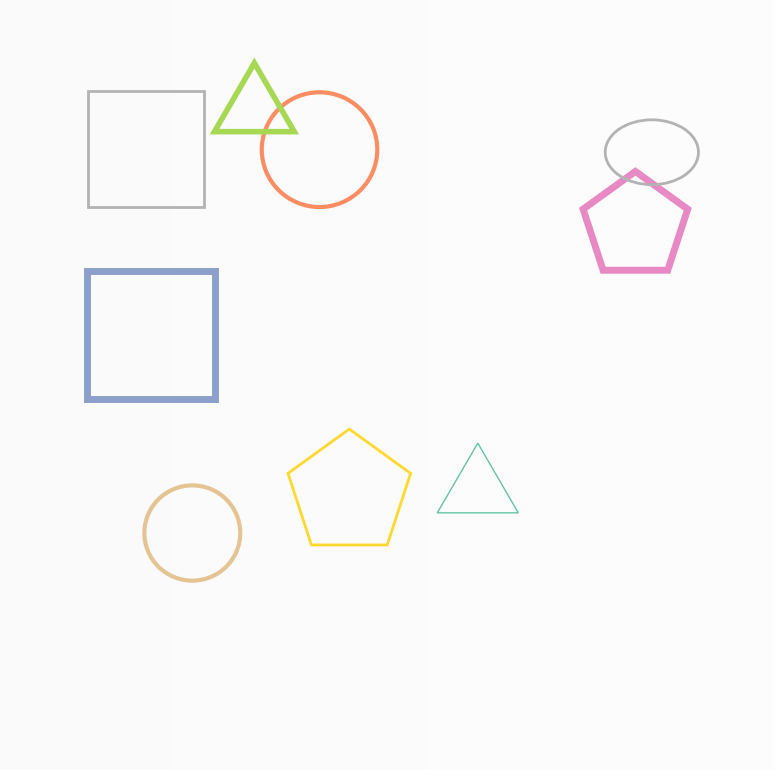[{"shape": "triangle", "thickness": 0.5, "radius": 0.3, "center": [0.617, 0.364]}, {"shape": "circle", "thickness": 1.5, "radius": 0.37, "center": [0.412, 0.806]}, {"shape": "square", "thickness": 2.5, "radius": 0.41, "center": [0.195, 0.565]}, {"shape": "pentagon", "thickness": 2.5, "radius": 0.35, "center": [0.82, 0.706]}, {"shape": "triangle", "thickness": 2, "radius": 0.3, "center": [0.328, 0.859]}, {"shape": "pentagon", "thickness": 1, "radius": 0.42, "center": [0.451, 0.36]}, {"shape": "circle", "thickness": 1.5, "radius": 0.31, "center": [0.248, 0.308]}, {"shape": "square", "thickness": 1, "radius": 0.38, "center": [0.188, 0.807]}, {"shape": "oval", "thickness": 1, "radius": 0.3, "center": [0.841, 0.802]}]